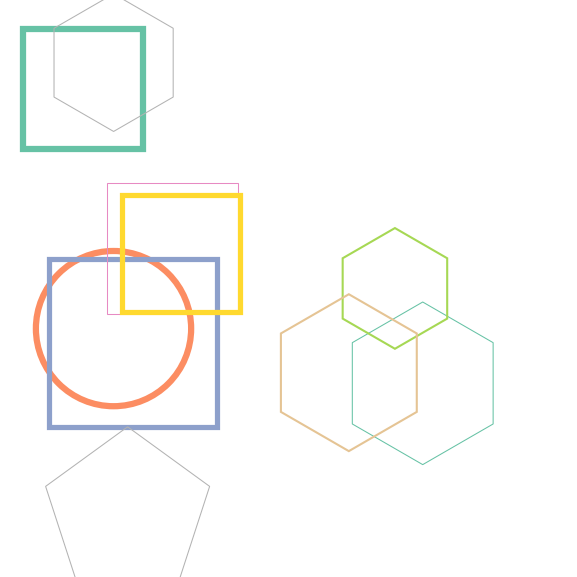[{"shape": "square", "thickness": 3, "radius": 0.52, "center": [0.143, 0.845]}, {"shape": "hexagon", "thickness": 0.5, "radius": 0.7, "center": [0.732, 0.335]}, {"shape": "circle", "thickness": 3, "radius": 0.67, "center": [0.197, 0.43]}, {"shape": "square", "thickness": 2.5, "radius": 0.72, "center": [0.231, 0.406]}, {"shape": "square", "thickness": 0.5, "radius": 0.57, "center": [0.298, 0.569]}, {"shape": "hexagon", "thickness": 1, "radius": 0.52, "center": [0.684, 0.5]}, {"shape": "square", "thickness": 2.5, "radius": 0.51, "center": [0.313, 0.561]}, {"shape": "hexagon", "thickness": 1, "radius": 0.68, "center": [0.604, 0.354]}, {"shape": "hexagon", "thickness": 0.5, "radius": 0.6, "center": [0.197, 0.891]}, {"shape": "pentagon", "thickness": 0.5, "radius": 0.75, "center": [0.221, 0.111]}]